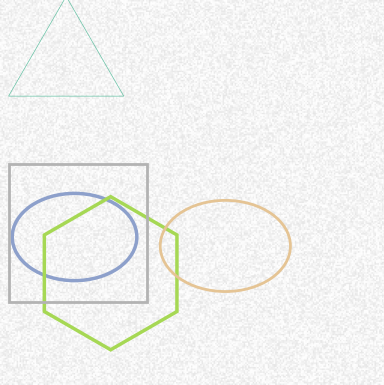[{"shape": "triangle", "thickness": 0.5, "radius": 0.86, "center": [0.172, 0.837]}, {"shape": "oval", "thickness": 2.5, "radius": 0.81, "center": [0.194, 0.384]}, {"shape": "hexagon", "thickness": 2.5, "radius": 0.99, "center": [0.287, 0.29]}, {"shape": "oval", "thickness": 2, "radius": 0.85, "center": [0.585, 0.361]}, {"shape": "square", "thickness": 2, "radius": 0.9, "center": [0.202, 0.394]}]